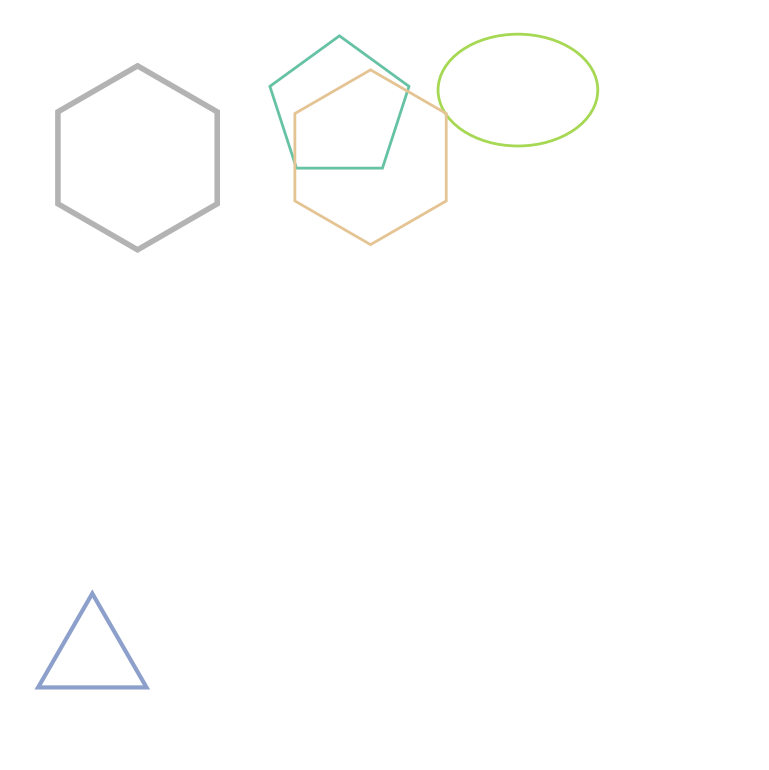[{"shape": "pentagon", "thickness": 1, "radius": 0.47, "center": [0.441, 0.858]}, {"shape": "triangle", "thickness": 1.5, "radius": 0.41, "center": [0.12, 0.148]}, {"shape": "oval", "thickness": 1, "radius": 0.52, "center": [0.673, 0.883]}, {"shape": "hexagon", "thickness": 1, "radius": 0.57, "center": [0.481, 0.796]}, {"shape": "hexagon", "thickness": 2, "radius": 0.6, "center": [0.179, 0.795]}]